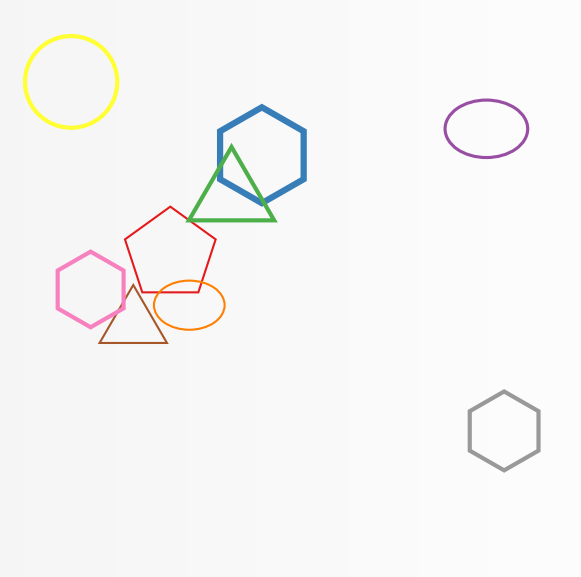[{"shape": "pentagon", "thickness": 1, "radius": 0.41, "center": [0.293, 0.559]}, {"shape": "hexagon", "thickness": 3, "radius": 0.42, "center": [0.451, 0.73]}, {"shape": "triangle", "thickness": 2, "radius": 0.42, "center": [0.398, 0.66]}, {"shape": "oval", "thickness": 1.5, "radius": 0.36, "center": [0.837, 0.776]}, {"shape": "oval", "thickness": 1, "radius": 0.3, "center": [0.326, 0.471]}, {"shape": "circle", "thickness": 2, "radius": 0.4, "center": [0.122, 0.857]}, {"shape": "triangle", "thickness": 1, "radius": 0.33, "center": [0.229, 0.439]}, {"shape": "hexagon", "thickness": 2, "radius": 0.33, "center": [0.156, 0.498]}, {"shape": "hexagon", "thickness": 2, "radius": 0.34, "center": [0.867, 0.253]}]